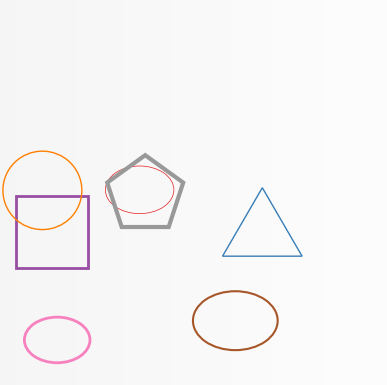[{"shape": "oval", "thickness": 0.5, "radius": 0.44, "center": [0.36, 0.507]}, {"shape": "triangle", "thickness": 1, "radius": 0.59, "center": [0.677, 0.394]}, {"shape": "square", "thickness": 2, "radius": 0.47, "center": [0.134, 0.397]}, {"shape": "circle", "thickness": 1, "radius": 0.51, "center": [0.109, 0.506]}, {"shape": "oval", "thickness": 1.5, "radius": 0.55, "center": [0.607, 0.167]}, {"shape": "oval", "thickness": 2, "radius": 0.42, "center": [0.148, 0.117]}, {"shape": "pentagon", "thickness": 3, "radius": 0.52, "center": [0.375, 0.494]}]